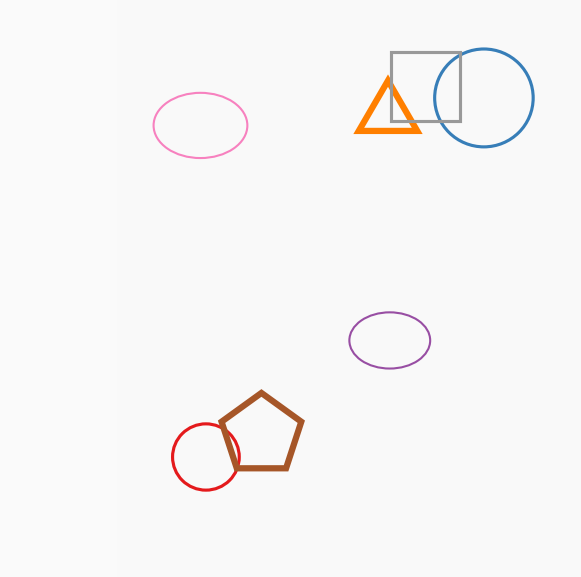[{"shape": "circle", "thickness": 1.5, "radius": 0.29, "center": [0.354, 0.208]}, {"shape": "circle", "thickness": 1.5, "radius": 0.42, "center": [0.833, 0.83]}, {"shape": "oval", "thickness": 1, "radius": 0.35, "center": [0.671, 0.41]}, {"shape": "triangle", "thickness": 3, "radius": 0.29, "center": [0.668, 0.801]}, {"shape": "pentagon", "thickness": 3, "radius": 0.36, "center": [0.45, 0.247]}, {"shape": "oval", "thickness": 1, "radius": 0.4, "center": [0.345, 0.782]}, {"shape": "square", "thickness": 1.5, "radius": 0.3, "center": [0.732, 0.85]}]